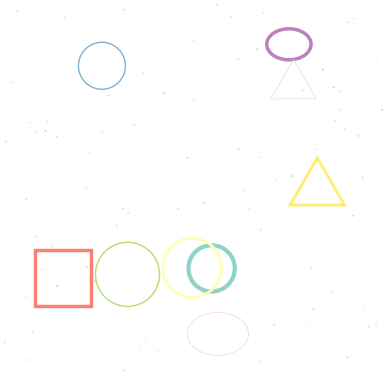[{"shape": "circle", "thickness": 3, "radius": 0.3, "center": [0.55, 0.303]}, {"shape": "circle", "thickness": 2, "radius": 0.38, "center": [0.499, 0.305]}, {"shape": "square", "thickness": 2.5, "radius": 0.36, "center": [0.163, 0.277]}, {"shape": "circle", "thickness": 1, "radius": 0.3, "center": [0.265, 0.829]}, {"shape": "circle", "thickness": 1, "radius": 0.42, "center": [0.331, 0.287]}, {"shape": "oval", "thickness": 0.5, "radius": 0.4, "center": [0.566, 0.133]}, {"shape": "oval", "thickness": 2.5, "radius": 0.29, "center": [0.75, 0.885]}, {"shape": "triangle", "thickness": 0.5, "radius": 0.34, "center": [0.762, 0.777]}, {"shape": "triangle", "thickness": 2, "radius": 0.41, "center": [0.824, 0.508]}]